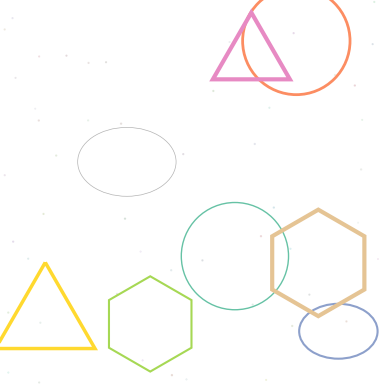[{"shape": "circle", "thickness": 1, "radius": 0.7, "center": [0.61, 0.335]}, {"shape": "circle", "thickness": 2, "radius": 0.7, "center": [0.77, 0.894]}, {"shape": "oval", "thickness": 1.5, "radius": 0.51, "center": [0.879, 0.14]}, {"shape": "triangle", "thickness": 3, "radius": 0.58, "center": [0.653, 0.852]}, {"shape": "hexagon", "thickness": 1.5, "radius": 0.62, "center": [0.39, 0.159]}, {"shape": "triangle", "thickness": 2.5, "radius": 0.75, "center": [0.118, 0.169]}, {"shape": "hexagon", "thickness": 3, "radius": 0.69, "center": [0.827, 0.317]}, {"shape": "oval", "thickness": 0.5, "radius": 0.64, "center": [0.33, 0.58]}]